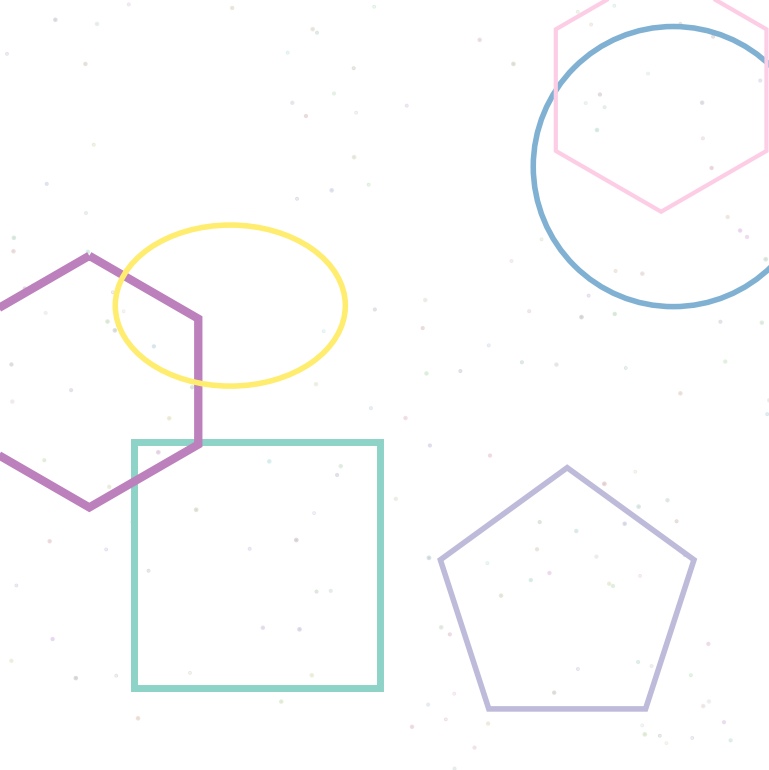[{"shape": "square", "thickness": 2.5, "radius": 0.8, "center": [0.333, 0.266]}, {"shape": "pentagon", "thickness": 2, "radius": 0.87, "center": [0.737, 0.219]}, {"shape": "circle", "thickness": 2, "radius": 0.91, "center": [0.874, 0.784]}, {"shape": "hexagon", "thickness": 1.5, "radius": 0.79, "center": [0.859, 0.883]}, {"shape": "hexagon", "thickness": 3, "radius": 0.82, "center": [0.116, 0.504]}, {"shape": "oval", "thickness": 2, "radius": 0.75, "center": [0.299, 0.603]}]